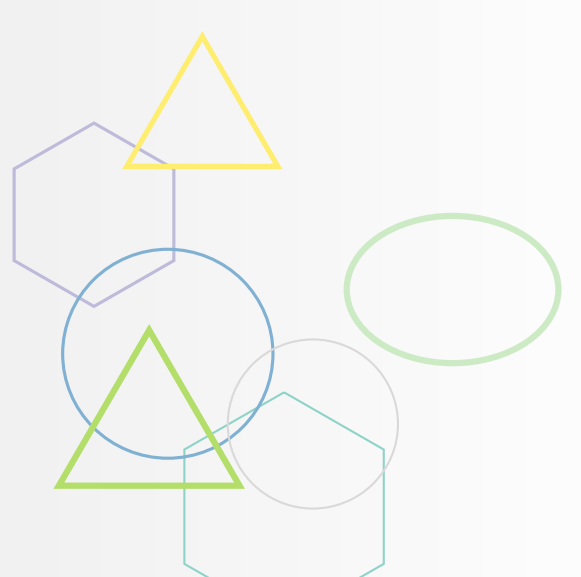[{"shape": "hexagon", "thickness": 1, "radius": 0.99, "center": [0.489, 0.122]}, {"shape": "hexagon", "thickness": 1.5, "radius": 0.79, "center": [0.162, 0.627]}, {"shape": "circle", "thickness": 1.5, "radius": 0.9, "center": [0.289, 0.387]}, {"shape": "triangle", "thickness": 3, "radius": 0.9, "center": [0.257, 0.248]}, {"shape": "circle", "thickness": 1, "radius": 0.73, "center": [0.538, 0.265]}, {"shape": "oval", "thickness": 3, "radius": 0.91, "center": [0.779, 0.498]}, {"shape": "triangle", "thickness": 2.5, "radius": 0.75, "center": [0.348, 0.786]}]